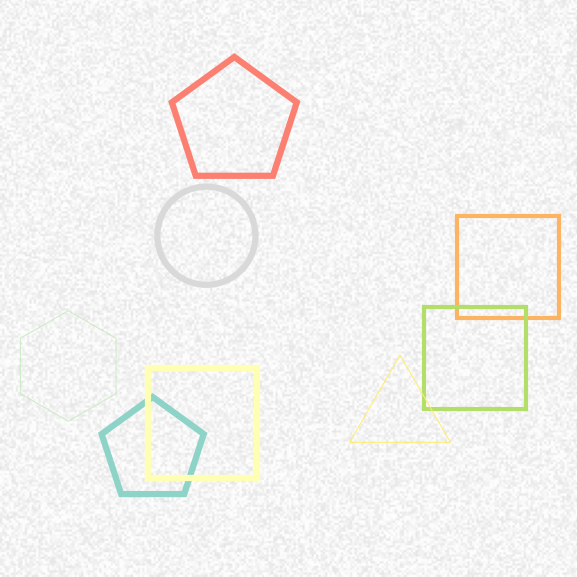[{"shape": "pentagon", "thickness": 3, "radius": 0.46, "center": [0.264, 0.219]}, {"shape": "square", "thickness": 3, "radius": 0.47, "center": [0.35, 0.267]}, {"shape": "pentagon", "thickness": 3, "radius": 0.57, "center": [0.406, 0.787]}, {"shape": "square", "thickness": 2, "radius": 0.44, "center": [0.879, 0.537]}, {"shape": "square", "thickness": 2, "radius": 0.44, "center": [0.823, 0.379]}, {"shape": "circle", "thickness": 3, "radius": 0.42, "center": [0.357, 0.591]}, {"shape": "hexagon", "thickness": 0.5, "radius": 0.48, "center": [0.118, 0.365]}, {"shape": "triangle", "thickness": 0.5, "radius": 0.5, "center": [0.693, 0.284]}]